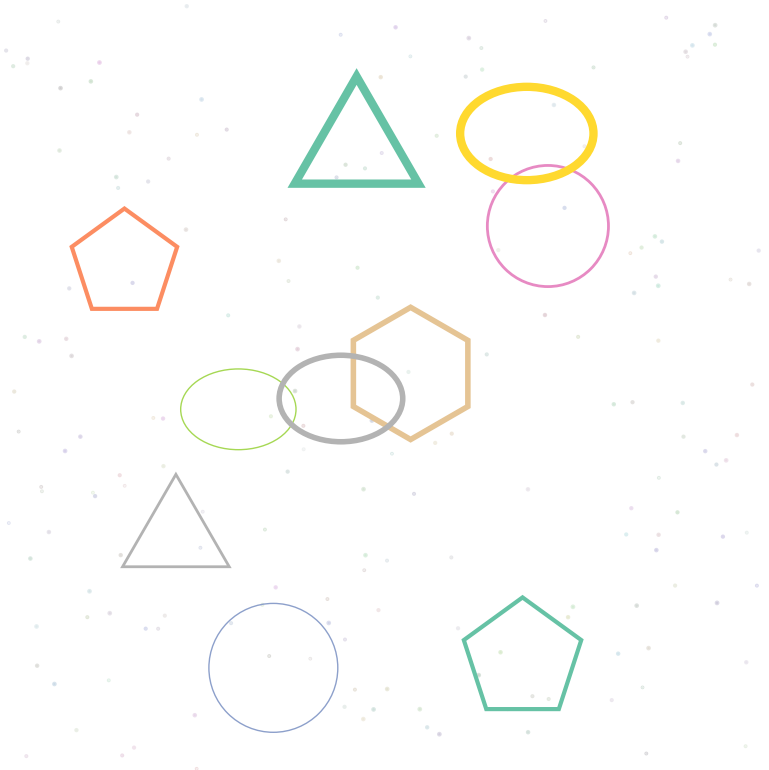[{"shape": "triangle", "thickness": 3, "radius": 0.46, "center": [0.463, 0.808]}, {"shape": "pentagon", "thickness": 1.5, "radius": 0.4, "center": [0.679, 0.144]}, {"shape": "pentagon", "thickness": 1.5, "radius": 0.36, "center": [0.162, 0.657]}, {"shape": "circle", "thickness": 0.5, "radius": 0.42, "center": [0.355, 0.133]}, {"shape": "circle", "thickness": 1, "radius": 0.39, "center": [0.712, 0.706]}, {"shape": "oval", "thickness": 0.5, "radius": 0.37, "center": [0.31, 0.468]}, {"shape": "oval", "thickness": 3, "radius": 0.43, "center": [0.684, 0.827]}, {"shape": "hexagon", "thickness": 2, "radius": 0.43, "center": [0.533, 0.515]}, {"shape": "triangle", "thickness": 1, "radius": 0.4, "center": [0.228, 0.304]}, {"shape": "oval", "thickness": 2, "radius": 0.4, "center": [0.443, 0.482]}]